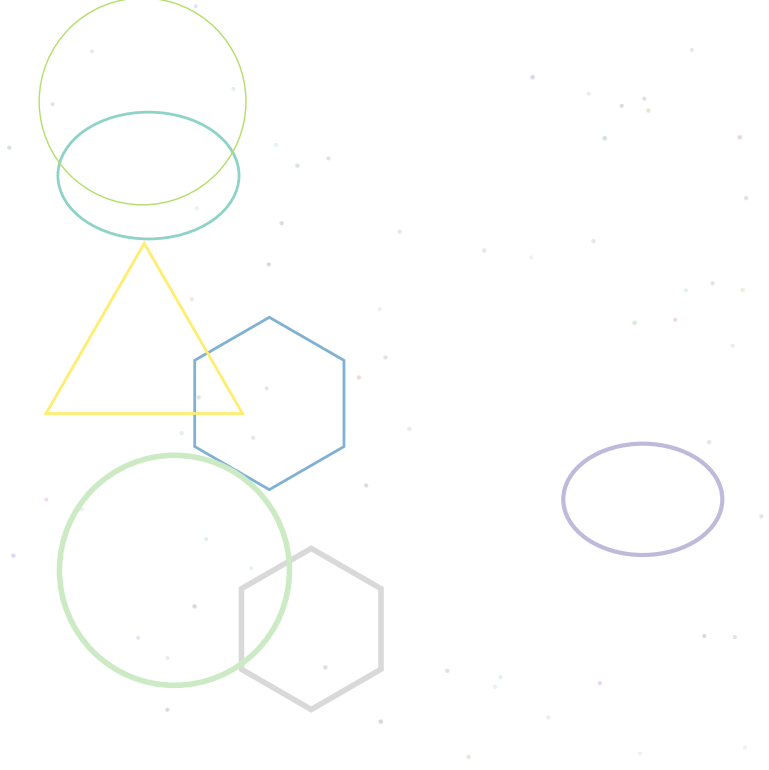[{"shape": "oval", "thickness": 1, "radius": 0.59, "center": [0.193, 0.772]}, {"shape": "oval", "thickness": 1.5, "radius": 0.52, "center": [0.835, 0.351]}, {"shape": "hexagon", "thickness": 1, "radius": 0.56, "center": [0.35, 0.476]}, {"shape": "circle", "thickness": 0.5, "radius": 0.67, "center": [0.185, 0.868]}, {"shape": "hexagon", "thickness": 2, "radius": 0.52, "center": [0.404, 0.183]}, {"shape": "circle", "thickness": 2, "radius": 0.75, "center": [0.227, 0.259]}, {"shape": "triangle", "thickness": 1, "radius": 0.74, "center": [0.187, 0.537]}]